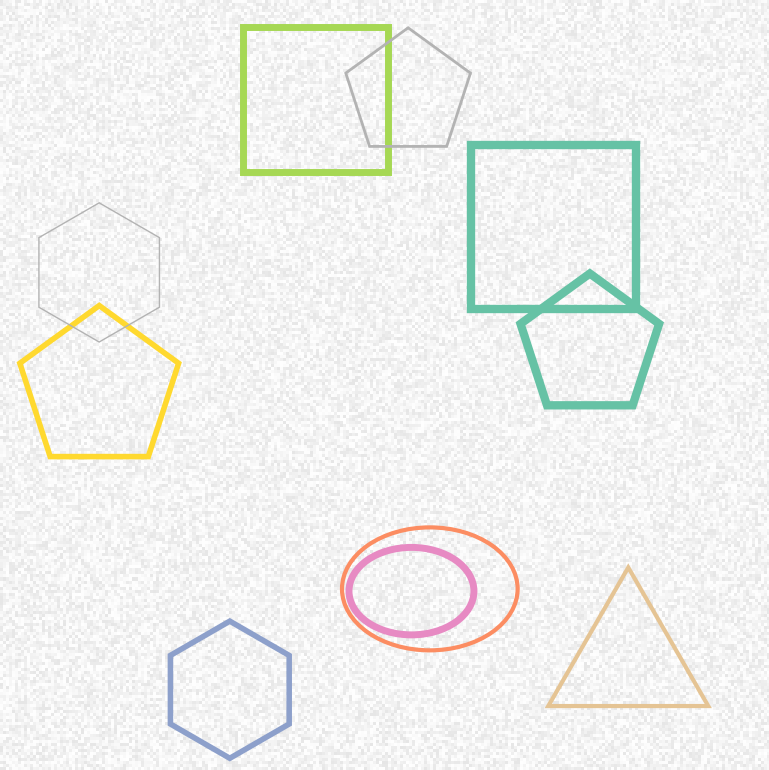[{"shape": "square", "thickness": 3, "radius": 0.53, "center": [0.719, 0.705]}, {"shape": "pentagon", "thickness": 3, "radius": 0.47, "center": [0.766, 0.55]}, {"shape": "oval", "thickness": 1.5, "radius": 0.57, "center": [0.558, 0.235]}, {"shape": "hexagon", "thickness": 2, "radius": 0.45, "center": [0.298, 0.104]}, {"shape": "oval", "thickness": 2.5, "radius": 0.41, "center": [0.534, 0.232]}, {"shape": "square", "thickness": 2.5, "radius": 0.47, "center": [0.41, 0.87]}, {"shape": "pentagon", "thickness": 2, "radius": 0.54, "center": [0.129, 0.495]}, {"shape": "triangle", "thickness": 1.5, "radius": 0.6, "center": [0.816, 0.143]}, {"shape": "hexagon", "thickness": 0.5, "radius": 0.45, "center": [0.129, 0.646]}, {"shape": "pentagon", "thickness": 1, "radius": 0.43, "center": [0.53, 0.879]}]